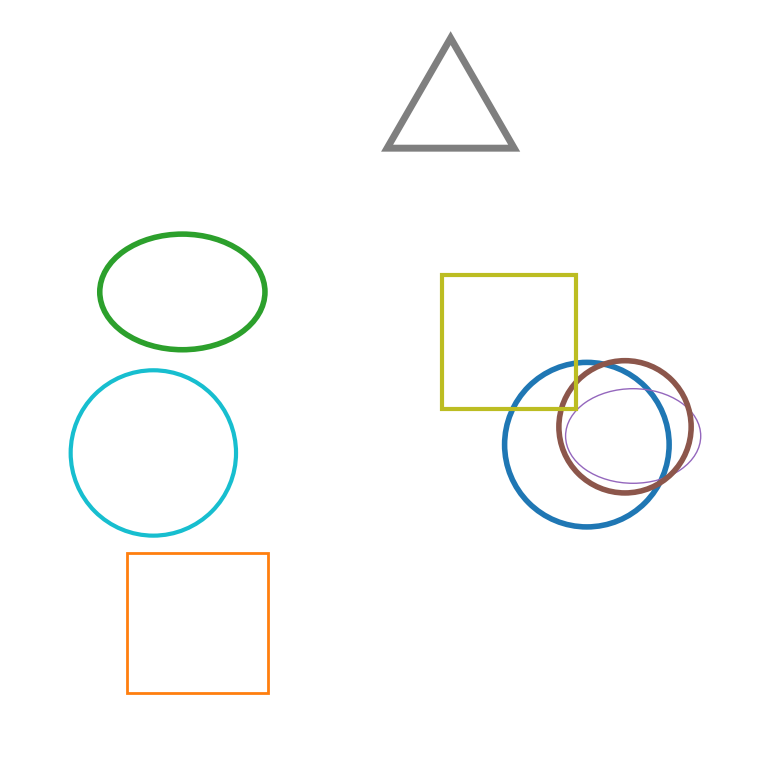[{"shape": "circle", "thickness": 2, "radius": 0.53, "center": [0.762, 0.423]}, {"shape": "square", "thickness": 1, "radius": 0.46, "center": [0.256, 0.191]}, {"shape": "oval", "thickness": 2, "radius": 0.54, "center": [0.237, 0.621]}, {"shape": "oval", "thickness": 0.5, "radius": 0.44, "center": [0.822, 0.434]}, {"shape": "circle", "thickness": 2, "radius": 0.43, "center": [0.812, 0.446]}, {"shape": "triangle", "thickness": 2.5, "radius": 0.48, "center": [0.585, 0.855]}, {"shape": "square", "thickness": 1.5, "radius": 0.44, "center": [0.661, 0.556]}, {"shape": "circle", "thickness": 1.5, "radius": 0.54, "center": [0.199, 0.412]}]